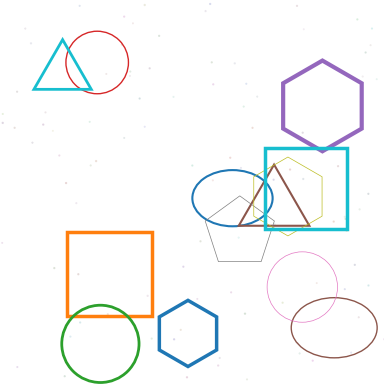[{"shape": "hexagon", "thickness": 2.5, "radius": 0.43, "center": [0.488, 0.134]}, {"shape": "oval", "thickness": 1.5, "radius": 0.52, "center": [0.604, 0.485]}, {"shape": "square", "thickness": 2.5, "radius": 0.55, "center": [0.285, 0.288]}, {"shape": "circle", "thickness": 2, "radius": 0.5, "center": [0.261, 0.107]}, {"shape": "circle", "thickness": 1, "radius": 0.41, "center": [0.252, 0.838]}, {"shape": "hexagon", "thickness": 3, "radius": 0.59, "center": [0.837, 0.725]}, {"shape": "triangle", "thickness": 1.5, "radius": 0.53, "center": [0.712, 0.467]}, {"shape": "oval", "thickness": 1, "radius": 0.56, "center": [0.868, 0.149]}, {"shape": "circle", "thickness": 0.5, "radius": 0.46, "center": [0.785, 0.254]}, {"shape": "pentagon", "thickness": 0.5, "radius": 0.47, "center": [0.623, 0.397]}, {"shape": "hexagon", "thickness": 0.5, "radius": 0.51, "center": [0.748, 0.49]}, {"shape": "square", "thickness": 2.5, "radius": 0.53, "center": [0.795, 0.51]}, {"shape": "triangle", "thickness": 2, "radius": 0.43, "center": [0.163, 0.811]}]